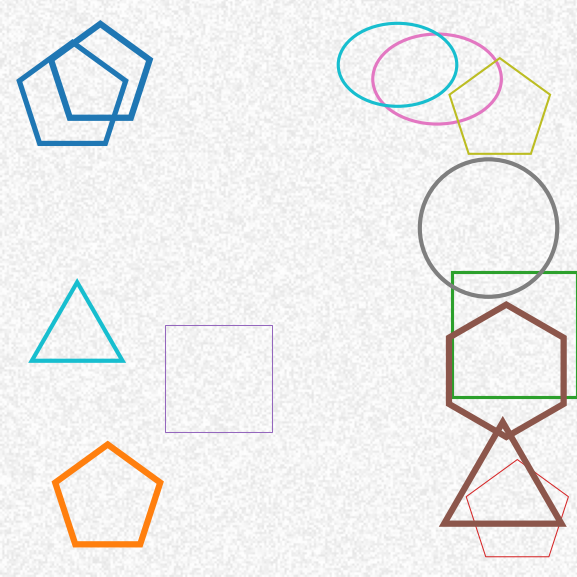[{"shape": "pentagon", "thickness": 3, "radius": 0.45, "center": [0.174, 0.868]}, {"shape": "pentagon", "thickness": 2.5, "radius": 0.48, "center": [0.126, 0.829]}, {"shape": "pentagon", "thickness": 3, "radius": 0.48, "center": [0.187, 0.134]}, {"shape": "square", "thickness": 1.5, "radius": 0.54, "center": [0.891, 0.419]}, {"shape": "pentagon", "thickness": 0.5, "radius": 0.47, "center": [0.896, 0.11]}, {"shape": "square", "thickness": 0.5, "radius": 0.46, "center": [0.378, 0.343]}, {"shape": "triangle", "thickness": 3, "radius": 0.59, "center": [0.871, 0.151]}, {"shape": "hexagon", "thickness": 3, "radius": 0.57, "center": [0.877, 0.357]}, {"shape": "oval", "thickness": 1.5, "radius": 0.56, "center": [0.757, 0.862]}, {"shape": "circle", "thickness": 2, "radius": 0.6, "center": [0.846, 0.604]}, {"shape": "pentagon", "thickness": 1, "radius": 0.46, "center": [0.865, 0.807]}, {"shape": "oval", "thickness": 1.5, "radius": 0.51, "center": [0.688, 0.887]}, {"shape": "triangle", "thickness": 2, "radius": 0.45, "center": [0.134, 0.42]}]